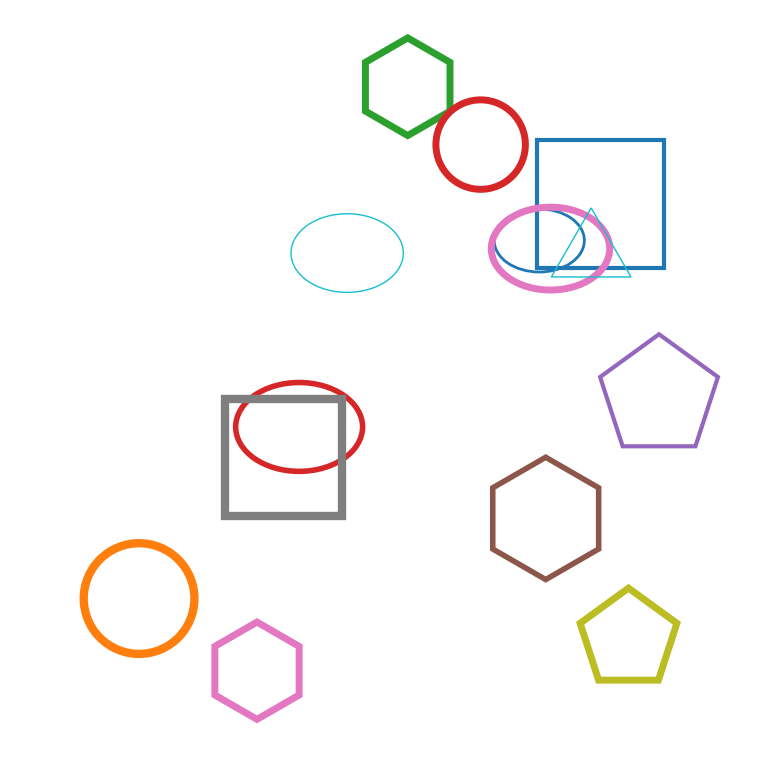[{"shape": "oval", "thickness": 1, "radius": 0.29, "center": [0.7, 0.688]}, {"shape": "square", "thickness": 1.5, "radius": 0.41, "center": [0.78, 0.735]}, {"shape": "circle", "thickness": 3, "radius": 0.36, "center": [0.181, 0.223]}, {"shape": "hexagon", "thickness": 2.5, "radius": 0.32, "center": [0.53, 0.887]}, {"shape": "oval", "thickness": 2, "radius": 0.41, "center": [0.388, 0.446]}, {"shape": "circle", "thickness": 2.5, "radius": 0.29, "center": [0.624, 0.812]}, {"shape": "pentagon", "thickness": 1.5, "radius": 0.4, "center": [0.856, 0.485]}, {"shape": "hexagon", "thickness": 2, "radius": 0.4, "center": [0.709, 0.327]}, {"shape": "hexagon", "thickness": 2.5, "radius": 0.32, "center": [0.334, 0.129]}, {"shape": "oval", "thickness": 2.5, "radius": 0.38, "center": [0.715, 0.677]}, {"shape": "square", "thickness": 3, "radius": 0.38, "center": [0.368, 0.406]}, {"shape": "pentagon", "thickness": 2.5, "radius": 0.33, "center": [0.816, 0.17]}, {"shape": "oval", "thickness": 0.5, "radius": 0.36, "center": [0.451, 0.671]}, {"shape": "triangle", "thickness": 0.5, "radius": 0.3, "center": [0.768, 0.67]}]